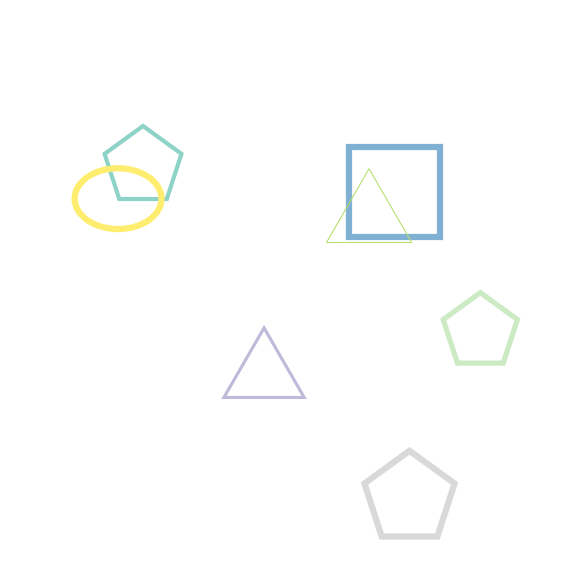[{"shape": "pentagon", "thickness": 2, "radius": 0.35, "center": [0.248, 0.711]}, {"shape": "triangle", "thickness": 1.5, "radius": 0.4, "center": [0.457, 0.351]}, {"shape": "square", "thickness": 3, "radius": 0.39, "center": [0.683, 0.667]}, {"shape": "triangle", "thickness": 0.5, "radius": 0.43, "center": [0.639, 0.622]}, {"shape": "pentagon", "thickness": 3, "radius": 0.41, "center": [0.709, 0.137]}, {"shape": "pentagon", "thickness": 2.5, "radius": 0.34, "center": [0.832, 0.425]}, {"shape": "oval", "thickness": 3, "radius": 0.38, "center": [0.204, 0.655]}]